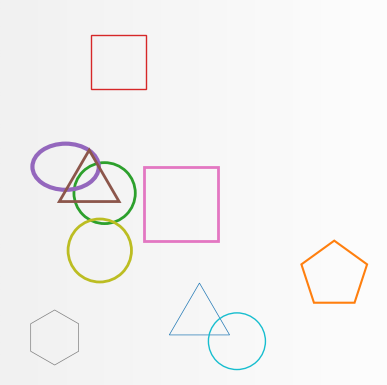[{"shape": "triangle", "thickness": 0.5, "radius": 0.45, "center": [0.515, 0.175]}, {"shape": "pentagon", "thickness": 1.5, "radius": 0.45, "center": [0.863, 0.286]}, {"shape": "circle", "thickness": 2, "radius": 0.4, "center": [0.27, 0.498]}, {"shape": "square", "thickness": 1, "radius": 0.35, "center": [0.306, 0.839]}, {"shape": "oval", "thickness": 3, "radius": 0.43, "center": [0.169, 0.567]}, {"shape": "triangle", "thickness": 2, "radius": 0.45, "center": [0.23, 0.521]}, {"shape": "square", "thickness": 2, "radius": 0.48, "center": [0.466, 0.471]}, {"shape": "hexagon", "thickness": 0.5, "radius": 0.36, "center": [0.141, 0.123]}, {"shape": "circle", "thickness": 2, "radius": 0.41, "center": [0.257, 0.349]}, {"shape": "circle", "thickness": 1, "radius": 0.37, "center": [0.611, 0.114]}]